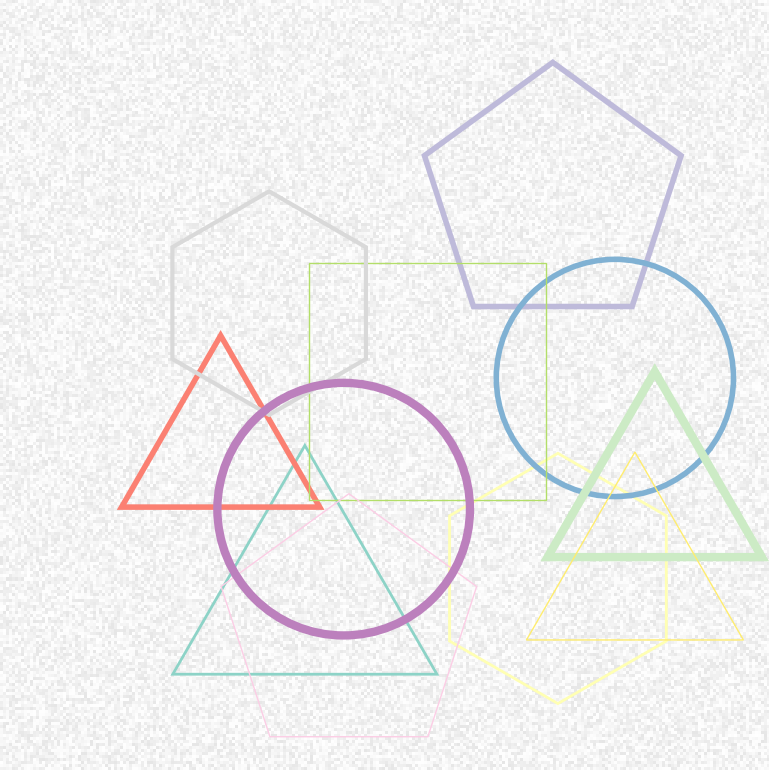[{"shape": "triangle", "thickness": 1, "radius": 0.99, "center": [0.396, 0.223]}, {"shape": "hexagon", "thickness": 1, "radius": 0.81, "center": [0.725, 0.249]}, {"shape": "pentagon", "thickness": 2, "radius": 0.88, "center": [0.718, 0.744]}, {"shape": "triangle", "thickness": 2, "radius": 0.74, "center": [0.287, 0.416]}, {"shape": "circle", "thickness": 2, "radius": 0.77, "center": [0.799, 0.509]}, {"shape": "square", "thickness": 0.5, "radius": 0.77, "center": [0.555, 0.504]}, {"shape": "pentagon", "thickness": 0.5, "radius": 0.87, "center": [0.453, 0.184]}, {"shape": "hexagon", "thickness": 1.5, "radius": 0.73, "center": [0.35, 0.606]}, {"shape": "circle", "thickness": 3, "radius": 0.82, "center": [0.446, 0.339]}, {"shape": "triangle", "thickness": 3, "radius": 0.8, "center": [0.85, 0.357]}, {"shape": "triangle", "thickness": 0.5, "radius": 0.81, "center": [0.825, 0.25]}]